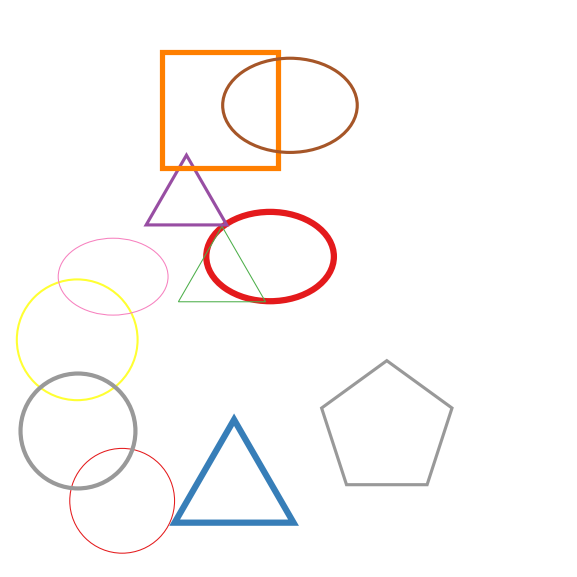[{"shape": "oval", "thickness": 3, "radius": 0.55, "center": [0.468, 0.555]}, {"shape": "circle", "thickness": 0.5, "radius": 0.45, "center": [0.212, 0.132]}, {"shape": "triangle", "thickness": 3, "radius": 0.59, "center": [0.405, 0.154]}, {"shape": "triangle", "thickness": 0.5, "radius": 0.44, "center": [0.384, 0.52]}, {"shape": "triangle", "thickness": 1.5, "radius": 0.4, "center": [0.323, 0.65]}, {"shape": "square", "thickness": 2.5, "radius": 0.5, "center": [0.381, 0.808]}, {"shape": "circle", "thickness": 1, "radius": 0.52, "center": [0.134, 0.411]}, {"shape": "oval", "thickness": 1.5, "radius": 0.58, "center": [0.502, 0.817]}, {"shape": "oval", "thickness": 0.5, "radius": 0.48, "center": [0.196, 0.52]}, {"shape": "pentagon", "thickness": 1.5, "radius": 0.59, "center": [0.67, 0.256]}, {"shape": "circle", "thickness": 2, "radius": 0.5, "center": [0.135, 0.253]}]